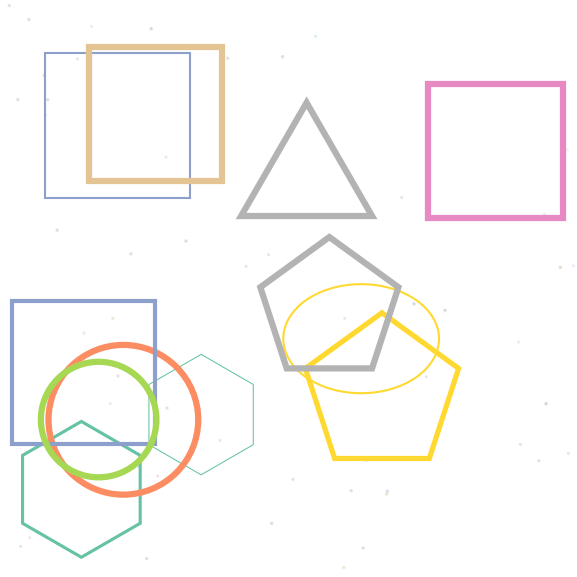[{"shape": "hexagon", "thickness": 1.5, "radius": 0.59, "center": [0.141, 0.152]}, {"shape": "hexagon", "thickness": 0.5, "radius": 0.52, "center": [0.348, 0.281]}, {"shape": "circle", "thickness": 3, "radius": 0.65, "center": [0.214, 0.272]}, {"shape": "square", "thickness": 2, "radius": 0.62, "center": [0.145, 0.354]}, {"shape": "square", "thickness": 1, "radius": 0.63, "center": [0.203, 0.782]}, {"shape": "square", "thickness": 3, "radius": 0.58, "center": [0.858, 0.738]}, {"shape": "circle", "thickness": 3, "radius": 0.5, "center": [0.171, 0.273]}, {"shape": "oval", "thickness": 1, "radius": 0.67, "center": [0.625, 0.413]}, {"shape": "pentagon", "thickness": 2.5, "radius": 0.7, "center": [0.661, 0.318]}, {"shape": "square", "thickness": 3, "radius": 0.58, "center": [0.269, 0.802]}, {"shape": "pentagon", "thickness": 3, "radius": 0.63, "center": [0.57, 0.463]}, {"shape": "triangle", "thickness": 3, "radius": 0.65, "center": [0.531, 0.691]}]